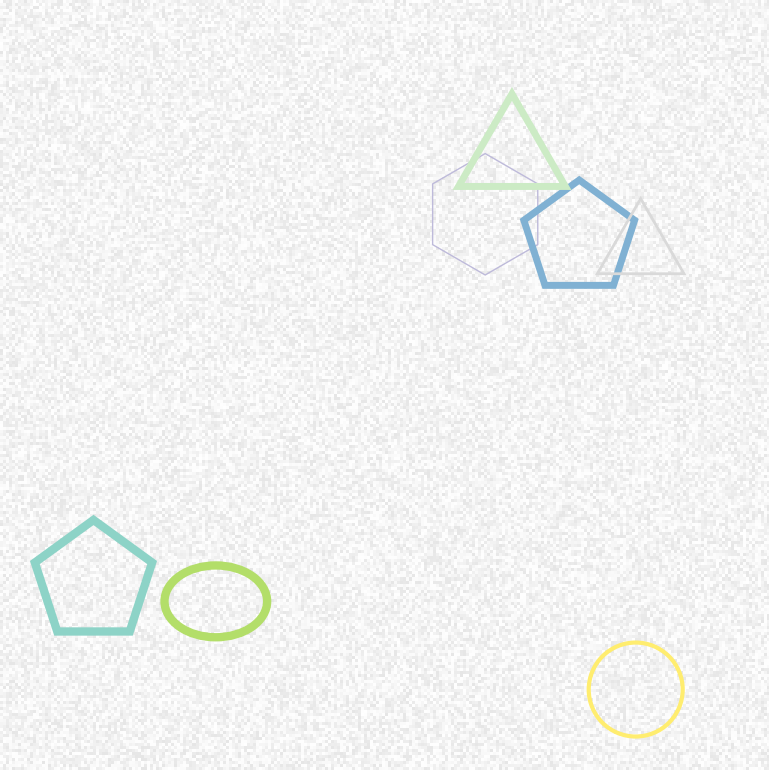[{"shape": "pentagon", "thickness": 3, "radius": 0.4, "center": [0.121, 0.245]}, {"shape": "hexagon", "thickness": 0.5, "radius": 0.39, "center": [0.63, 0.722]}, {"shape": "pentagon", "thickness": 2.5, "radius": 0.38, "center": [0.752, 0.691]}, {"shape": "oval", "thickness": 3, "radius": 0.33, "center": [0.28, 0.219]}, {"shape": "triangle", "thickness": 1, "radius": 0.33, "center": [0.832, 0.677]}, {"shape": "triangle", "thickness": 2.5, "radius": 0.4, "center": [0.665, 0.798]}, {"shape": "circle", "thickness": 1.5, "radius": 0.31, "center": [0.826, 0.104]}]